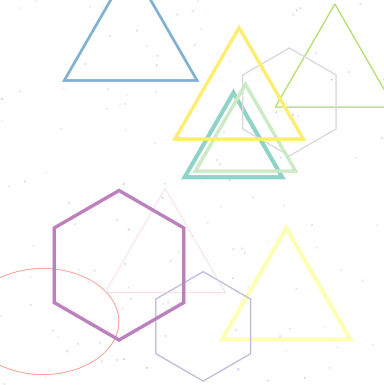[{"shape": "triangle", "thickness": 3, "radius": 0.73, "center": [0.606, 0.613]}, {"shape": "triangle", "thickness": 3, "radius": 0.96, "center": [0.744, 0.215]}, {"shape": "hexagon", "thickness": 1, "radius": 0.71, "center": [0.528, 0.152]}, {"shape": "oval", "thickness": 0.5, "radius": 0.98, "center": [0.112, 0.165]}, {"shape": "triangle", "thickness": 2, "radius": 1.0, "center": [0.339, 0.891]}, {"shape": "triangle", "thickness": 1, "radius": 0.89, "center": [0.87, 0.811]}, {"shape": "triangle", "thickness": 0.5, "radius": 0.9, "center": [0.429, 0.33]}, {"shape": "hexagon", "thickness": 1, "radius": 0.7, "center": [0.752, 0.735]}, {"shape": "hexagon", "thickness": 2.5, "radius": 0.97, "center": [0.309, 0.311]}, {"shape": "triangle", "thickness": 2.5, "radius": 0.75, "center": [0.638, 0.631]}, {"shape": "triangle", "thickness": 2.5, "radius": 0.96, "center": [0.621, 0.735]}]